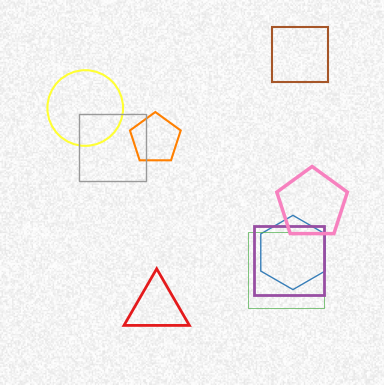[{"shape": "triangle", "thickness": 2, "radius": 0.49, "center": [0.407, 0.204]}, {"shape": "hexagon", "thickness": 1, "radius": 0.48, "center": [0.761, 0.344]}, {"shape": "square", "thickness": 0.5, "radius": 0.49, "center": [0.743, 0.3]}, {"shape": "square", "thickness": 2, "radius": 0.45, "center": [0.75, 0.324]}, {"shape": "pentagon", "thickness": 1.5, "radius": 0.35, "center": [0.403, 0.64]}, {"shape": "circle", "thickness": 1.5, "radius": 0.49, "center": [0.221, 0.719]}, {"shape": "square", "thickness": 1.5, "radius": 0.36, "center": [0.778, 0.858]}, {"shape": "pentagon", "thickness": 2.5, "radius": 0.48, "center": [0.811, 0.471]}, {"shape": "square", "thickness": 1, "radius": 0.44, "center": [0.293, 0.616]}]